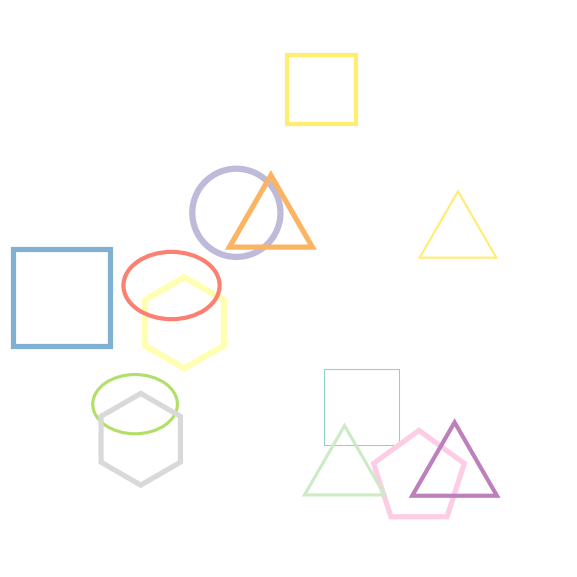[{"shape": "square", "thickness": 0.5, "radius": 0.33, "center": [0.626, 0.295]}, {"shape": "hexagon", "thickness": 3, "radius": 0.39, "center": [0.319, 0.44]}, {"shape": "circle", "thickness": 3, "radius": 0.38, "center": [0.409, 0.631]}, {"shape": "oval", "thickness": 2, "radius": 0.42, "center": [0.297, 0.505]}, {"shape": "square", "thickness": 2.5, "radius": 0.42, "center": [0.107, 0.484]}, {"shape": "triangle", "thickness": 2.5, "radius": 0.41, "center": [0.469, 0.613]}, {"shape": "oval", "thickness": 1.5, "radius": 0.37, "center": [0.234, 0.299]}, {"shape": "pentagon", "thickness": 2.5, "radius": 0.41, "center": [0.726, 0.171]}, {"shape": "hexagon", "thickness": 2.5, "radius": 0.4, "center": [0.244, 0.238]}, {"shape": "triangle", "thickness": 2, "radius": 0.42, "center": [0.787, 0.183]}, {"shape": "triangle", "thickness": 1.5, "radius": 0.4, "center": [0.597, 0.182]}, {"shape": "triangle", "thickness": 1, "radius": 0.38, "center": [0.793, 0.591]}, {"shape": "square", "thickness": 2, "radius": 0.3, "center": [0.557, 0.844]}]